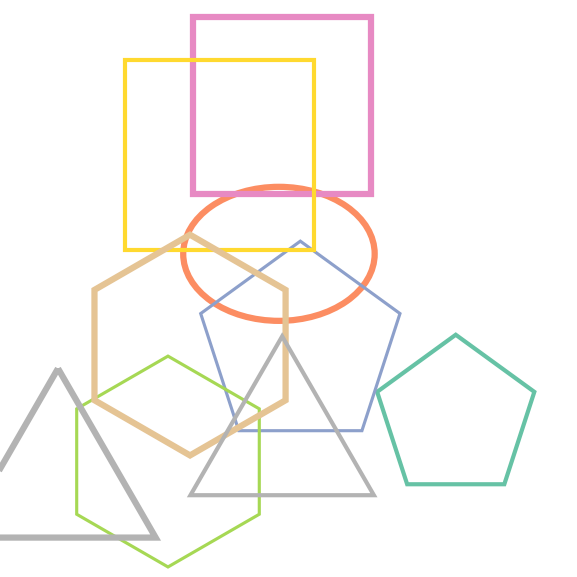[{"shape": "pentagon", "thickness": 2, "radius": 0.72, "center": [0.789, 0.276]}, {"shape": "oval", "thickness": 3, "radius": 0.83, "center": [0.483, 0.56]}, {"shape": "pentagon", "thickness": 1.5, "radius": 0.91, "center": [0.52, 0.4]}, {"shape": "square", "thickness": 3, "radius": 0.77, "center": [0.489, 0.817]}, {"shape": "hexagon", "thickness": 1.5, "radius": 0.91, "center": [0.291, 0.2]}, {"shape": "square", "thickness": 2, "radius": 0.82, "center": [0.38, 0.731]}, {"shape": "hexagon", "thickness": 3, "radius": 0.96, "center": [0.329, 0.402]}, {"shape": "triangle", "thickness": 2, "radius": 0.92, "center": [0.489, 0.233]}, {"shape": "triangle", "thickness": 3, "radius": 0.98, "center": [0.1, 0.166]}]